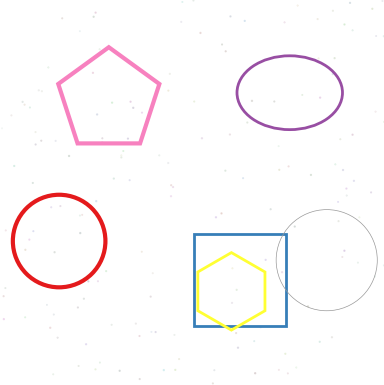[{"shape": "circle", "thickness": 3, "radius": 0.6, "center": [0.154, 0.374]}, {"shape": "square", "thickness": 2, "radius": 0.6, "center": [0.622, 0.272]}, {"shape": "oval", "thickness": 2, "radius": 0.68, "center": [0.753, 0.759]}, {"shape": "hexagon", "thickness": 2, "radius": 0.5, "center": [0.601, 0.243]}, {"shape": "pentagon", "thickness": 3, "radius": 0.69, "center": [0.283, 0.739]}, {"shape": "circle", "thickness": 0.5, "radius": 0.66, "center": [0.849, 0.324]}]